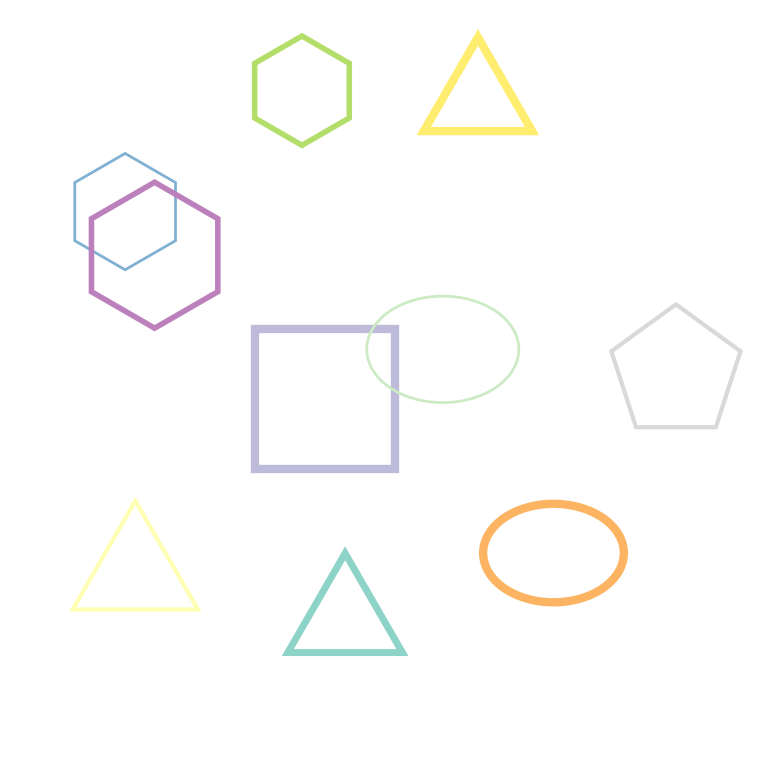[{"shape": "triangle", "thickness": 2.5, "radius": 0.43, "center": [0.448, 0.195]}, {"shape": "triangle", "thickness": 1.5, "radius": 0.47, "center": [0.176, 0.256]}, {"shape": "square", "thickness": 3, "radius": 0.45, "center": [0.422, 0.482]}, {"shape": "hexagon", "thickness": 1, "radius": 0.38, "center": [0.163, 0.725]}, {"shape": "oval", "thickness": 3, "radius": 0.46, "center": [0.719, 0.282]}, {"shape": "hexagon", "thickness": 2, "radius": 0.35, "center": [0.392, 0.882]}, {"shape": "pentagon", "thickness": 1.5, "radius": 0.44, "center": [0.878, 0.517]}, {"shape": "hexagon", "thickness": 2, "radius": 0.47, "center": [0.201, 0.669]}, {"shape": "oval", "thickness": 1, "radius": 0.49, "center": [0.575, 0.546]}, {"shape": "triangle", "thickness": 3, "radius": 0.41, "center": [0.621, 0.87]}]